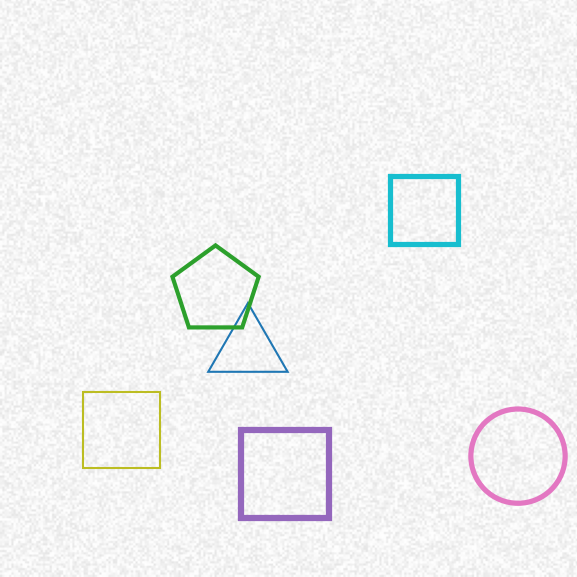[{"shape": "triangle", "thickness": 1, "radius": 0.4, "center": [0.429, 0.395]}, {"shape": "pentagon", "thickness": 2, "radius": 0.39, "center": [0.373, 0.496]}, {"shape": "square", "thickness": 3, "radius": 0.38, "center": [0.494, 0.178]}, {"shape": "circle", "thickness": 2.5, "radius": 0.41, "center": [0.897, 0.209]}, {"shape": "square", "thickness": 1, "radius": 0.33, "center": [0.21, 0.255]}, {"shape": "square", "thickness": 2.5, "radius": 0.29, "center": [0.735, 0.636]}]